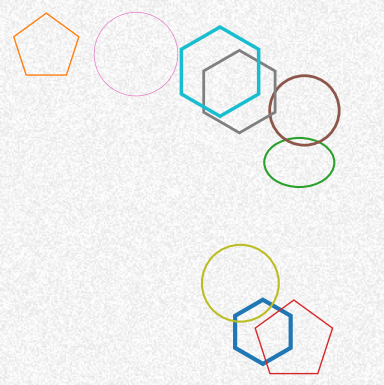[{"shape": "hexagon", "thickness": 3, "radius": 0.42, "center": [0.683, 0.138]}, {"shape": "pentagon", "thickness": 1, "radius": 0.44, "center": [0.12, 0.877]}, {"shape": "oval", "thickness": 1.5, "radius": 0.46, "center": [0.777, 0.578]}, {"shape": "pentagon", "thickness": 1, "radius": 0.53, "center": [0.763, 0.115]}, {"shape": "circle", "thickness": 2, "radius": 0.45, "center": [0.791, 0.713]}, {"shape": "circle", "thickness": 0.5, "radius": 0.54, "center": [0.353, 0.859]}, {"shape": "hexagon", "thickness": 2, "radius": 0.54, "center": [0.622, 0.762]}, {"shape": "circle", "thickness": 1.5, "radius": 0.5, "center": [0.624, 0.264]}, {"shape": "hexagon", "thickness": 2.5, "radius": 0.58, "center": [0.571, 0.814]}]